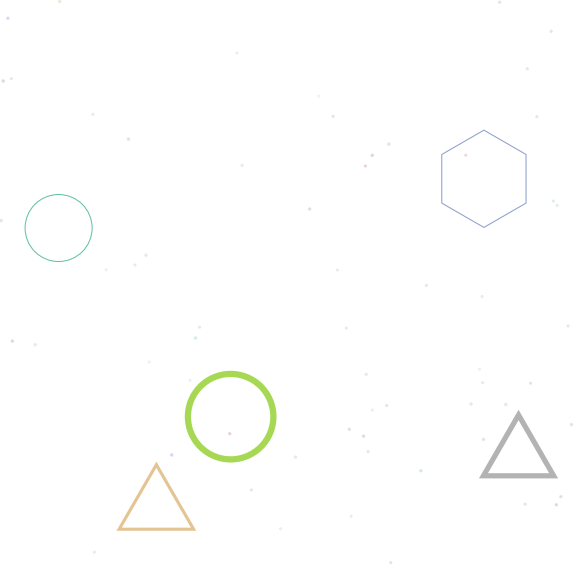[{"shape": "circle", "thickness": 0.5, "radius": 0.29, "center": [0.101, 0.604]}, {"shape": "hexagon", "thickness": 0.5, "radius": 0.42, "center": [0.838, 0.69]}, {"shape": "circle", "thickness": 3, "radius": 0.37, "center": [0.399, 0.278]}, {"shape": "triangle", "thickness": 1.5, "radius": 0.37, "center": [0.271, 0.12]}, {"shape": "triangle", "thickness": 2.5, "radius": 0.35, "center": [0.898, 0.21]}]